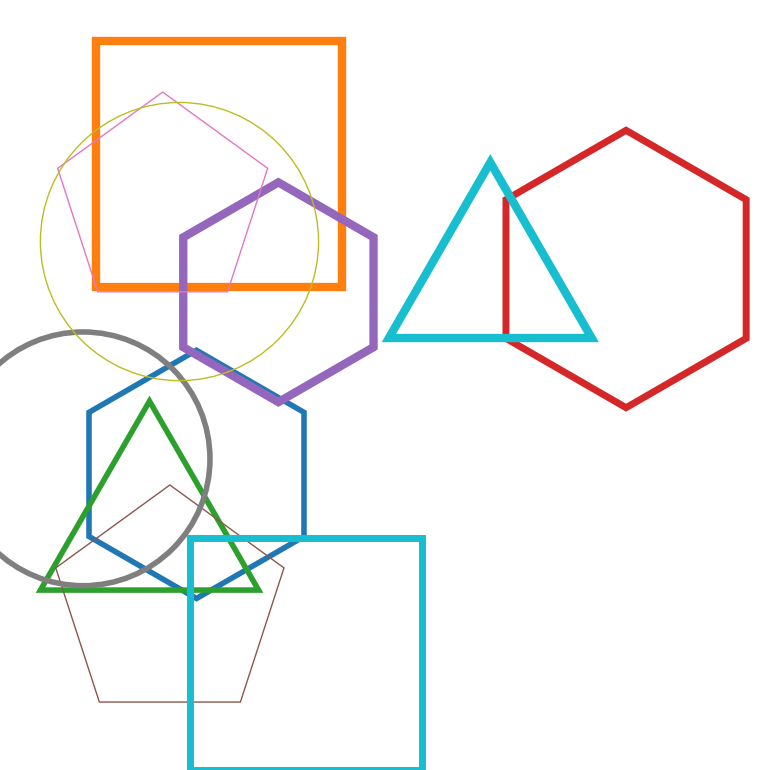[{"shape": "hexagon", "thickness": 2, "radius": 0.81, "center": [0.255, 0.384]}, {"shape": "square", "thickness": 3, "radius": 0.8, "center": [0.285, 0.787]}, {"shape": "triangle", "thickness": 2, "radius": 0.82, "center": [0.194, 0.315]}, {"shape": "hexagon", "thickness": 2.5, "radius": 0.9, "center": [0.813, 0.651]}, {"shape": "hexagon", "thickness": 3, "radius": 0.71, "center": [0.362, 0.62]}, {"shape": "pentagon", "thickness": 0.5, "radius": 0.78, "center": [0.221, 0.214]}, {"shape": "pentagon", "thickness": 0.5, "radius": 0.72, "center": [0.211, 0.737]}, {"shape": "circle", "thickness": 2, "radius": 0.82, "center": [0.108, 0.404]}, {"shape": "circle", "thickness": 0.5, "radius": 0.9, "center": [0.233, 0.686]}, {"shape": "square", "thickness": 2.5, "radius": 0.75, "center": [0.398, 0.15]}, {"shape": "triangle", "thickness": 3, "radius": 0.76, "center": [0.637, 0.637]}]